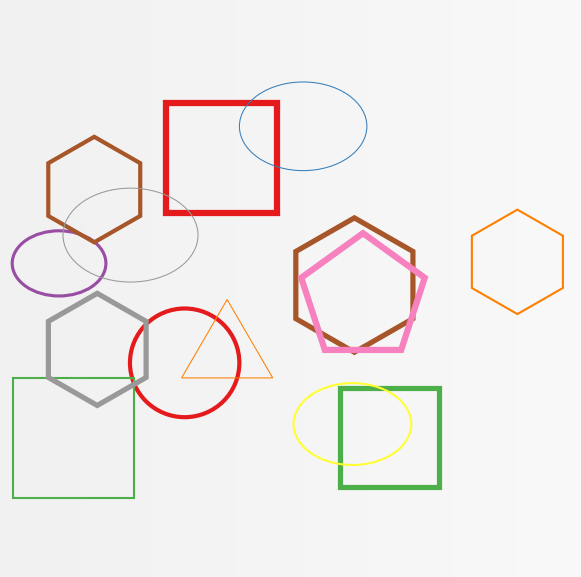[{"shape": "square", "thickness": 3, "radius": 0.48, "center": [0.381, 0.725]}, {"shape": "circle", "thickness": 2, "radius": 0.47, "center": [0.318, 0.371]}, {"shape": "oval", "thickness": 0.5, "radius": 0.55, "center": [0.522, 0.78]}, {"shape": "square", "thickness": 2.5, "radius": 0.43, "center": [0.67, 0.242]}, {"shape": "square", "thickness": 1, "radius": 0.52, "center": [0.127, 0.241]}, {"shape": "oval", "thickness": 1.5, "radius": 0.4, "center": [0.102, 0.543]}, {"shape": "hexagon", "thickness": 1, "radius": 0.45, "center": [0.89, 0.546]}, {"shape": "triangle", "thickness": 0.5, "radius": 0.45, "center": [0.391, 0.39]}, {"shape": "oval", "thickness": 1, "radius": 0.51, "center": [0.606, 0.265]}, {"shape": "hexagon", "thickness": 2, "radius": 0.46, "center": [0.162, 0.671]}, {"shape": "hexagon", "thickness": 2.5, "radius": 0.58, "center": [0.61, 0.506]}, {"shape": "pentagon", "thickness": 3, "radius": 0.56, "center": [0.625, 0.484]}, {"shape": "hexagon", "thickness": 2.5, "radius": 0.49, "center": [0.167, 0.394]}, {"shape": "oval", "thickness": 0.5, "radius": 0.58, "center": [0.225, 0.592]}]